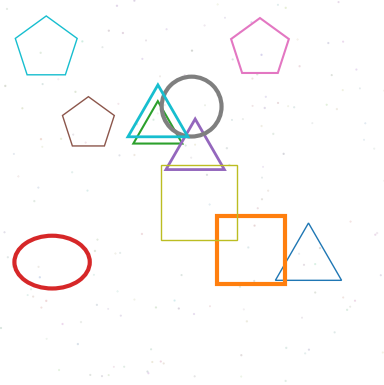[{"shape": "triangle", "thickness": 1, "radius": 0.5, "center": [0.801, 0.321]}, {"shape": "square", "thickness": 3, "radius": 0.44, "center": [0.652, 0.351]}, {"shape": "triangle", "thickness": 1.5, "radius": 0.37, "center": [0.41, 0.664]}, {"shape": "oval", "thickness": 3, "radius": 0.49, "center": [0.135, 0.319]}, {"shape": "triangle", "thickness": 2, "radius": 0.44, "center": [0.507, 0.603]}, {"shape": "pentagon", "thickness": 1, "radius": 0.35, "center": [0.23, 0.678]}, {"shape": "pentagon", "thickness": 1.5, "radius": 0.39, "center": [0.675, 0.874]}, {"shape": "circle", "thickness": 3, "radius": 0.39, "center": [0.498, 0.723]}, {"shape": "square", "thickness": 1, "radius": 0.49, "center": [0.517, 0.473]}, {"shape": "triangle", "thickness": 2, "radius": 0.45, "center": [0.41, 0.69]}, {"shape": "pentagon", "thickness": 1, "radius": 0.42, "center": [0.12, 0.874]}]